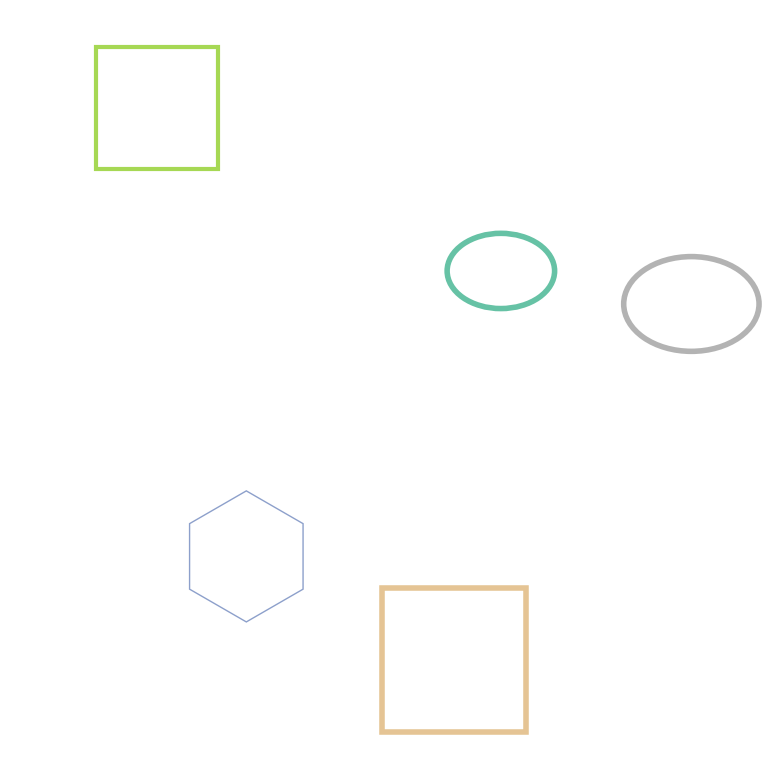[{"shape": "oval", "thickness": 2, "radius": 0.35, "center": [0.65, 0.648]}, {"shape": "hexagon", "thickness": 0.5, "radius": 0.43, "center": [0.32, 0.277]}, {"shape": "square", "thickness": 1.5, "radius": 0.4, "center": [0.204, 0.859]}, {"shape": "square", "thickness": 2, "radius": 0.47, "center": [0.59, 0.143]}, {"shape": "oval", "thickness": 2, "radius": 0.44, "center": [0.898, 0.605]}]